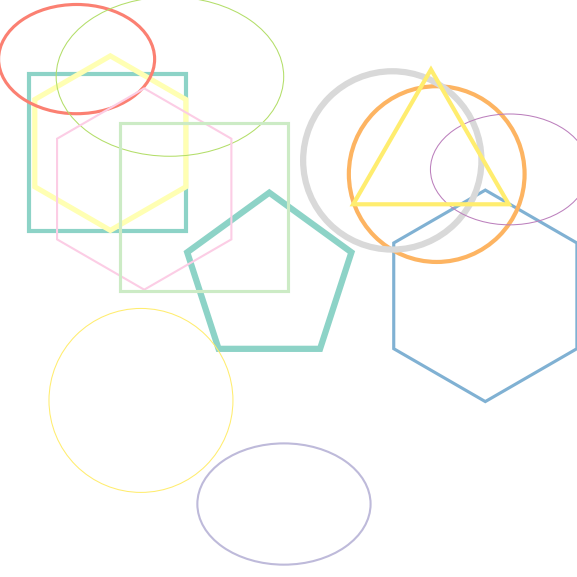[{"shape": "pentagon", "thickness": 3, "radius": 0.75, "center": [0.466, 0.516]}, {"shape": "square", "thickness": 2, "radius": 0.68, "center": [0.186, 0.736]}, {"shape": "hexagon", "thickness": 2.5, "radius": 0.76, "center": [0.191, 0.751]}, {"shape": "oval", "thickness": 1, "radius": 0.75, "center": [0.492, 0.126]}, {"shape": "oval", "thickness": 1.5, "radius": 0.68, "center": [0.133, 0.897]}, {"shape": "hexagon", "thickness": 1.5, "radius": 0.92, "center": [0.84, 0.487]}, {"shape": "circle", "thickness": 2, "radius": 0.76, "center": [0.756, 0.698]}, {"shape": "oval", "thickness": 0.5, "radius": 0.99, "center": [0.294, 0.866]}, {"shape": "hexagon", "thickness": 1, "radius": 0.87, "center": [0.25, 0.672]}, {"shape": "circle", "thickness": 3, "radius": 0.77, "center": [0.679, 0.721]}, {"shape": "oval", "thickness": 0.5, "radius": 0.69, "center": [0.882, 0.706]}, {"shape": "square", "thickness": 1.5, "radius": 0.73, "center": [0.353, 0.641]}, {"shape": "circle", "thickness": 0.5, "radius": 0.8, "center": [0.244, 0.306]}, {"shape": "triangle", "thickness": 2, "radius": 0.78, "center": [0.746, 0.723]}]